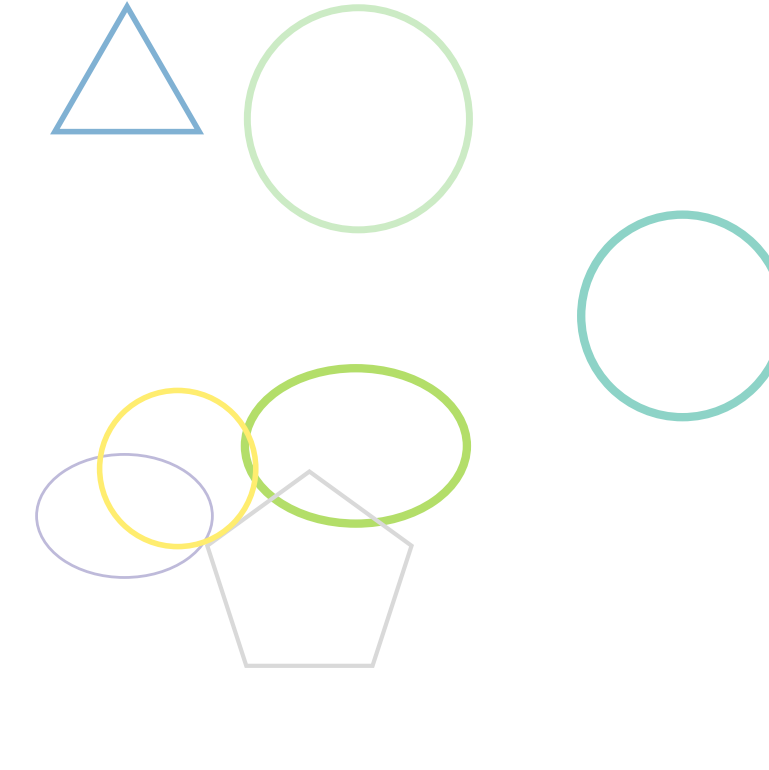[{"shape": "circle", "thickness": 3, "radius": 0.66, "center": [0.886, 0.59]}, {"shape": "oval", "thickness": 1, "radius": 0.57, "center": [0.162, 0.33]}, {"shape": "triangle", "thickness": 2, "radius": 0.54, "center": [0.165, 0.883]}, {"shape": "oval", "thickness": 3, "radius": 0.72, "center": [0.462, 0.421]}, {"shape": "pentagon", "thickness": 1.5, "radius": 0.7, "center": [0.402, 0.248]}, {"shape": "circle", "thickness": 2.5, "radius": 0.72, "center": [0.465, 0.846]}, {"shape": "circle", "thickness": 2, "radius": 0.51, "center": [0.231, 0.392]}]